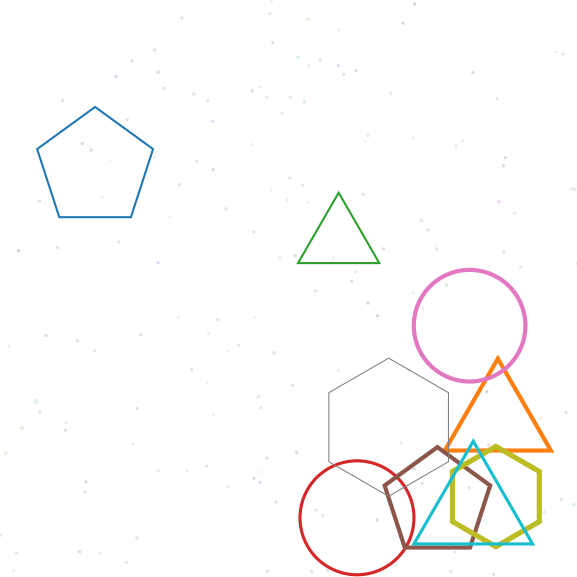[{"shape": "pentagon", "thickness": 1, "radius": 0.53, "center": [0.165, 0.708]}, {"shape": "triangle", "thickness": 2, "radius": 0.53, "center": [0.862, 0.272]}, {"shape": "triangle", "thickness": 1, "radius": 0.41, "center": [0.586, 0.584]}, {"shape": "circle", "thickness": 1.5, "radius": 0.49, "center": [0.618, 0.103]}, {"shape": "pentagon", "thickness": 2, "radius": 0.48, "center": [0.757, 0.129]}, {"shape": "circle", "thickness": 2, "radius": 0.48, "center": [0.813, 0.435]}, {"shape": "hexagon", "thickness": 0.5, "radius": 0.6, "center": [0.673, 0.259]}, {"shape": "hexagon", "thickness": 2.5, "radius": 0.43, "center": [0.859, 0.139]}, {"shape": "triangle", "thickness": 1.5, "radius": 0.59, "center": [0.82, 0.117]}]